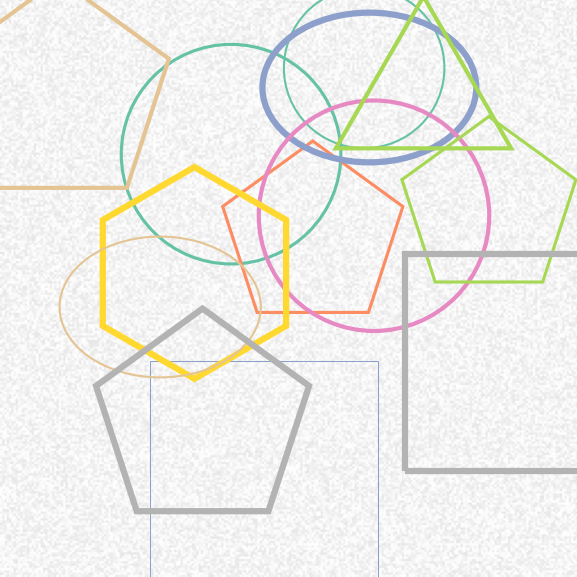[{"shape": "circle", "thickness": 1.5, "radius": 0.95, "center": [0.4, 0.732]}, {"shape": "circle", "thickness": 1, "radius": 0.69, "center": [0.631, 0.881]}, {"shape": "pentagon", "thickness": 1.5, "radius": 0.82, "center": [0.542, 0.591]}, {"shape": "square", "thickness": 0.5, "radius": 0.99, "center": [0.457, 0.177]}, {"shape": "oval", "thickness": 3, "radius": 0.93, "center": [0.64, 0.848]}, {"shape": "circle", "thickness": 2, "radius": 1.0, "center": [0.648, 0.626]}, {"shape": "triangle", "thickness": 2, "radius": 0.88, "center": [0.733, 0.83]}, {"shape": "pentagon", "thickness": 1.5, "radius": 0.79, "center": [0.847, 0.639]}, {"shape": "hexagon", "thickness": 3, "radius": 0.92, "center": [0.337, 0.527]}, {"shape": "oval", "thickness": 1, "radius": 0.87, "center": [0.277, 0.468]}, {"shape": "pentagon", "thickness": 2, "radius": 1.0, "center": [0.102, 0.836]}, {"shape": "pentagon", "thickness": 3, "radius": 0.97, "center": [0.351, 0.271]}, {"shape": "square", "thickness": 3, "radius": 0.94, "center": [0.889, 0.371]}]